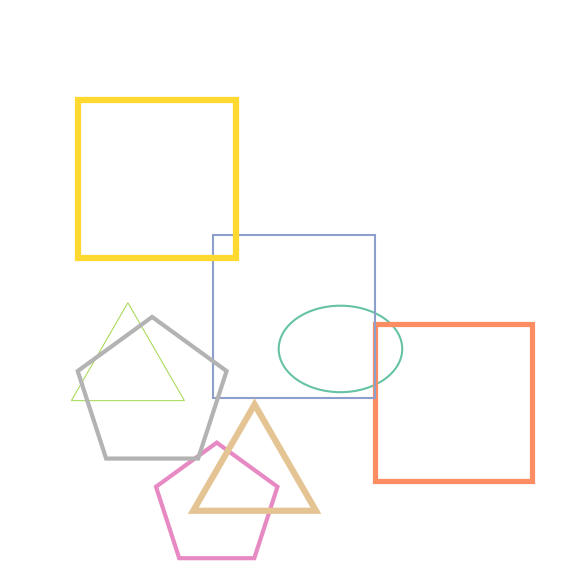[{"shape": "oval", "thickness": 1, "radius": 0.53, "center": [0.59, 0.395]}, {"shape": "square", "thickness": 2.5, "radius": 0.68, "center": [0.786, 0.302]}, {"shape": "square", "thickness": 1, "radius": 0.7, "center": [0.509, 0.451]}, {"shape": "pentagon", "thickness": 2, "radius": 0.55, "center": [0.375, 0.122]}, {"shape": "triangle", "thickness": 0.5, "radius": 0.57, "center": [0.221, 0.362]}, {"shape": "square", "thickness": 3, "radius": 0.68, "center": [0.271, 0.689]}, {"shape": "triangle", "thickness": 3, "radius": 0.61, "center": [0.441, 0.176]}, {"shape": "pentagon", "thickness": 2, "radius": 0.68, "center": [0.263, 0.315]}]